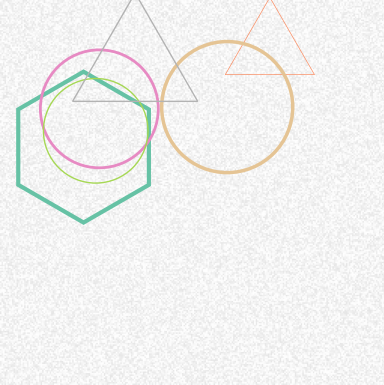[{"shape": "hexagon", "thickness": 3, "radius": 0.98, "center": [0.217, 0.618]}, {"shape": "triangle", "thickness": 0.5, "radius": 0.67, "center": [0.701, 0.873]}, {"shape": "circle", "thickness": 2, "radius": 0.77, "center": [0.258, 0.717]}, {"shape": "circle", "thickness": 1, "radius": 0.68, "center": [0.249, 0.66]}, {"shape": "circle", "thickness": 2.5, "radius": 0.85, "center": [0.59, 0.722]}, {"shape": "triangle", "thickness": 1, "radius": 0.94, "center": [0.351, 0.831]}]